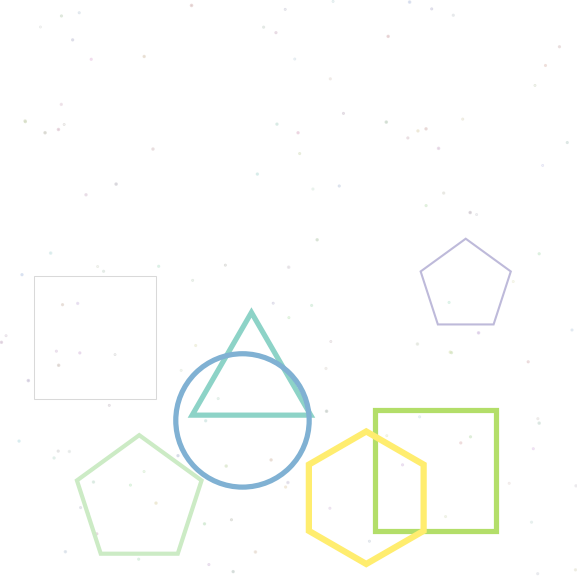[{"shape": "triangle", "thickness": 2.5, "radius": 0.59, "center": [0.435, 0.34]}, {"shape": "pentagon", "thickness": 1, "radius": 0.41, "center": [0.806, 0.504]}, {"shape": "circle", "thickness": 2.5, "radius": 0.58, "center": [0.42, 0.271]}, {"shape": "square", "thickness": 2.5, "radius": 0.53, "center": [0.754, 0.184]}, {"shape": "square", "thickness": 0.5, "radius": 0.53, "center": [0.164, 0.415]}, {"shape": "pentagon", "thickness": 2, "radius": 0.57, "center": [0.241, 0.132]}, {"shape": "hexagon", "thickness": 3, "radius": 0.57, "center": [0.634, 0.137]}]